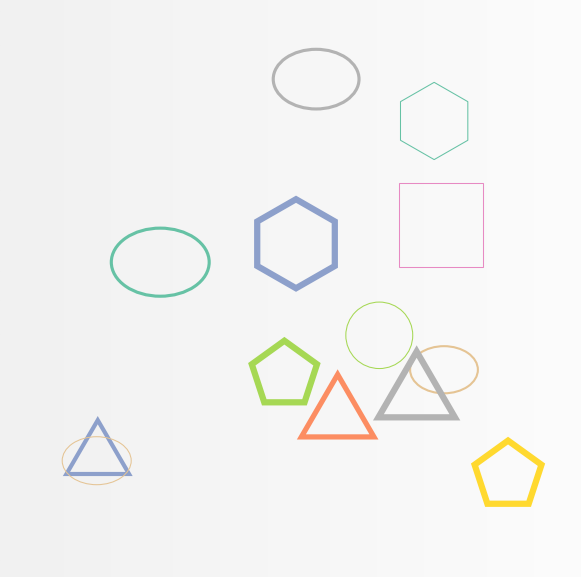[{"shape": "oval", "thickness": 1.5, "radius": 0.42, "center": [0.276, 0.545]}, {"shape": "hexagon", "thickness": 0.5, "radius": 0.33, "center": [0.747, 0.79]}, {"shape": "triangle", "thickness": 2.5, "radius": 0.36, "center": [0.581, 0.279]}, {"shape": "triangle", "thickness": 2, "radius": 0.31, "center": [0.168, 0.209]}, {"shape": "hexagon", "thickness": 3, "radius": 0.39, "center": [0.509, 0.577]}, {"shape": "square", "thickness": 0.5, "radius": 0.36, "center": [0.759, 0.61]}, {"shape": "pentagon", "thickness": 3, "radius": 0.29, "center": [0.489, 0.35]}, {"shape": "circle", "thickness": 0.5, "radius": 0.29, "center": [0.653, 0.419]}, {"shape": "pentagon", "thickness": 3, "radius": 0.3, "center": [0.874, 0.176]}, {"shape": "oval", "thickness": 1, "radius": 0.29, "center": [0.764, 0.359]}, {"shape": "oval", "thickness": 0.5, "radius": 0.3, "center": [0.166, 0.201]}, {"shape": "triangle", "thickness": 3, "radius": 0.38, "center": [0.717, 0.314]}, {"shape": "oval", "thickness": 1.5, "radius": 0.37, "center": [0.544, 0.862]}]